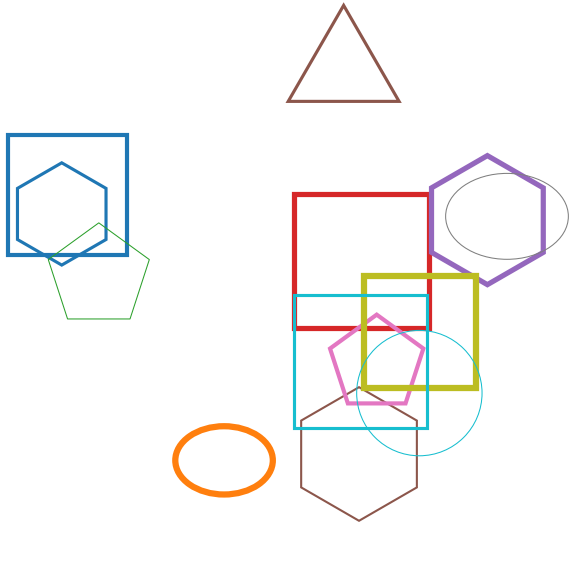[{"shape": "hexagon", "thickness": 1.5, "radius": 0.44, "center": [0.107, 0.629]}, {"shape": "square", "thickness": 2, "radius": 0.52, "center": [0.117, 0.661]}, {"shape": "oval", "thickness": 3, "radius": 0.42, "center": [0.388, 0.202]}, {"shape": "pentagon", "thickness": 0.5, "radius": 0.46, "center": [0.171, 0.521]}, {"shape": "square", "thickness": 2.5, "radius": 0.58, "center": [0.626, 0.547]}, {"shape": "hexagon", "thickness": 2.5, "radius": 0.56, "center": [0.844, 0.618]}, {"shape": "triangle", "thickness": 1.5, "radius": 0.55, "center": [0.595, 0.879]}, {"shape": "hexagon", "thickness": 1, "radius": 0.58, "center": [0.622, 0.213]}, {"shape": "pentagon", "thickness": 2, "radius": 0.42, "center": [0.652, 0.369]}, {"shape": "oval", "thickness": 0.5, "radius": 0.53, "center": [0.878, 0.625]}, {"shape": "square", "thickness": 3, "radius": 0.49, "center": [0.727, 0.424]}, {"shape": "square", "thickness": 1.5, "radius": 0.58, "center": [0.625, 0.374]}, {"shape": "circle", "thickness": 0.5, "radius": 0.54, "center": [0.726, 0.318]}]